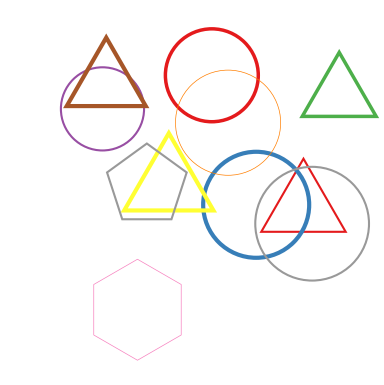[{"shape": "triangle", "thickness": 1.5, "radius": 0.63, "center": [0.788, 0.461]}, {"shape": "circle", "thickness": 2.5, "radius": 0.6, "center": [0.55, 0.804]}, {"shape": "circle", "thickness": 3, "radius": 0.69, "center": [0.665, 0.468]}, {"shape": "triangle", "thickness": 2.5, "radius": 0.55, "center": [0.881, 0.753]}, {"shape": "circle", "thickness": 1.5, "radius": 0.54, "center": [0.266, 0.717]}, {"shape": "circle", "thickness": 0.5, "radius": 0.68, "center": [0.592, 0.681]}, {"shape": "triangle", "thickness": 3, "radius": 0.67, "center": [0.439, 0.52]}, {"shape": "triangle", "thickness": 3, "radius": 0.59, "center": [0.276, 0.784]}, {"shape": "hexagon", "thickness": 0.5, "radius": 0.66, "center": [0.357, 0.195]}, {"shape": "circle", "thickness": 1.5, "radius": 0.74, "center": [0.811, 0.419]}, {"shape": "pentagon", "thickness": 1.5, "radius": 0.54, "center": [0.381, 0.518]}]